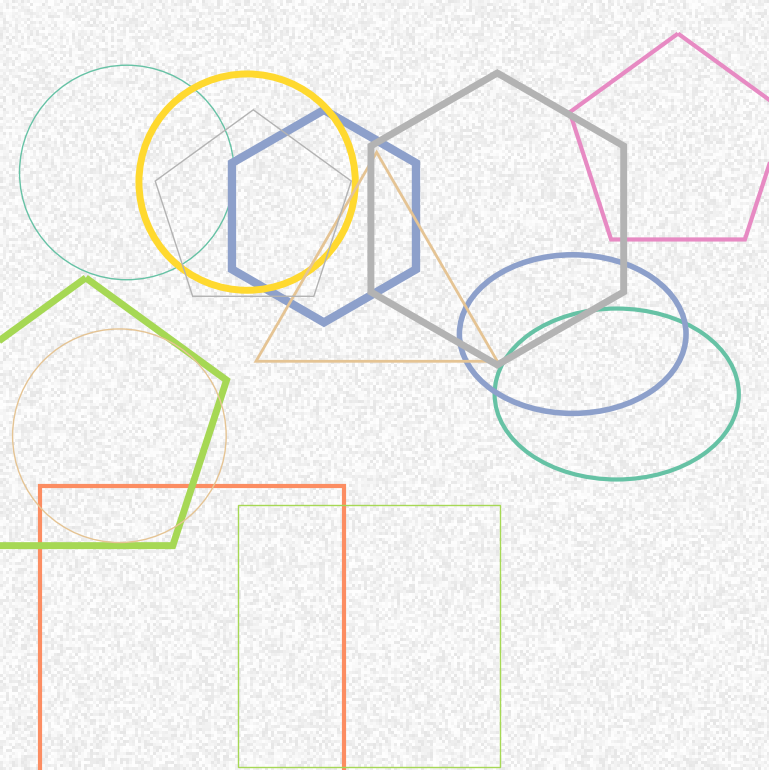[{"shape": "circle", "thickness": 0.5, "radius": 0.7, "center": [0.165, 0.776]}, {"shape": "oval", "thickness": 1.5, "radius": 0.79, "center": [0.801, 0.488]}, {"shape": "square", "thickness": 1.5, "radius": 0.99, "center": [0.249, 0.171]}, {"shape": "hexagon", "thickness": 3, "radius": 0.69, "center": [0.421, 0.719]}, {"shape": "oval", "thickness": 2, "radius": 0.74, "center": [0.744, 0.566]}, {"shape": "pentagon", "thickness": 1.5, "radius": 0.74, "center": [0.881, 0.809]}, {"shape": "pentagon", "thickness": 2.5, "radius": 0.96, "center": [0.111, 0.447]}, {"shape": "square", "thickness": 0.5, "radius": 0.85, "center": [0.479, 0.174]}, {"shape": "circle", "thickness": 2.5, "radius": 0.7, "center": [0.321, 0.763]}, {"shape": "circle", "thickness": 0.5, "radius": 0.69, "center": [0.155, 0.434]}, {"shape": "triangle", "thickness": 1, "radius": 0.9, "center": [0.489, 0.621]}, {"shape": "hexagon", "thickness": 2.5, "radius": 0.95, "center": [0.646, 0.716]}, {"shape": "pentagon", "thickness": 0.5, "radius": 0.67, "center": [0.329, 0.724]}]